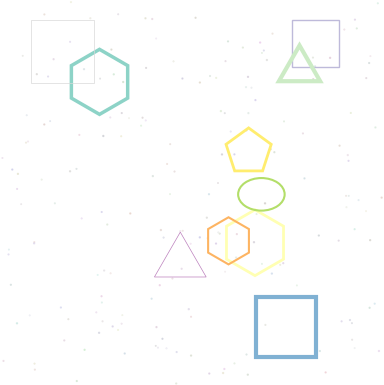[{"shape": "hexagon", "thickness": 2.5, "radius": 0.42, "center": [0.259, 0.787]}, {"shape": "hexagon", "thickness": 2, "radius": 0.43, "center": [0.662, 0.37]}, {"shape": "square", "thickness": 1, "radius": 0.31, "center": [0.82, 0.887]}, {"shape": "square", "thickness": 3, "radius": 0.39, "center": [0.743, 0.15]}, {"shape": "hexagon", "thickness": 1.5, "radius": 0.31, "center": [0.594, 0.374]}, {"shape": "oval", "thickness": 1.5, "radius": 0.3, "center": [0.679, 0.495]}, {"shape": "square", "thickness": 0.5, "radius": 0.41, "center": [0.162, 0.866]}, {"shape": "triangle", "thickness": 0.5, "radius": 0.39, "center": [0.468, 0.319]}, {"shape": "triangle", "thickness": 3, "radius": 0.31, "center": [0.778, 0.82]}, {"shape": "pentagon", "thickness": 2, "radius": 0.31, "center": [0.646, 0.606]}]